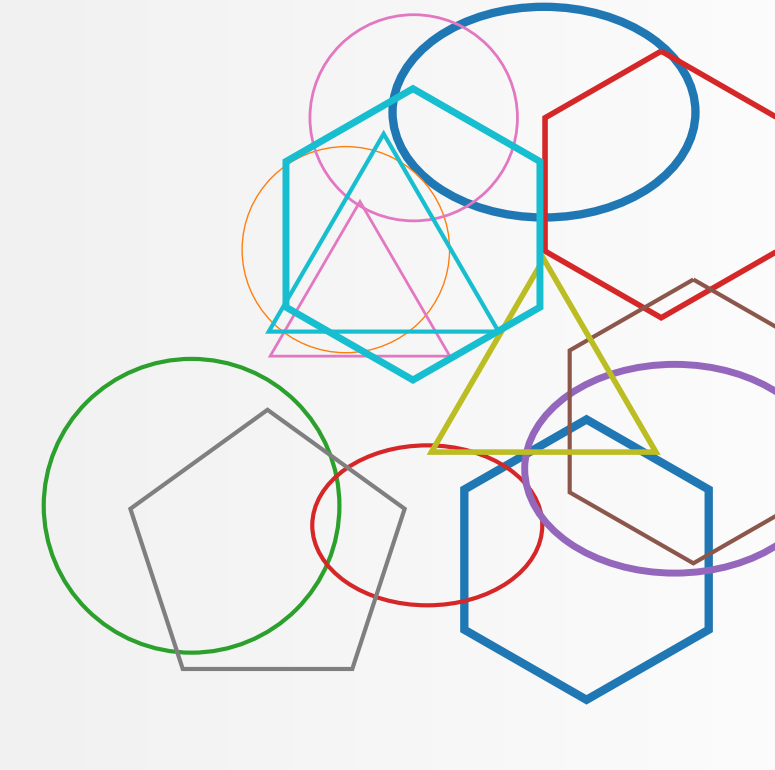[{"shape": "oval", "thickness": 3, "radius": 0.98, "center": [0.702, 0.854]}, {"shape": "hexagon", "thickness": 3, "radius": 0.91, "center": [0.757, 0.273]}, {"shape": "circle", "thickness": 0.5, "radius": 0.67, "center": [0.446, 0.676]}, {"shape": "circle", "thickness": 1.5, "radius": 0.95, "center": [0.247, 0.343]}, {"shape": "hexagon", "thickness": 2, "radius": 0.87, "center": [0.853, 0.76]}, {"shape": "oval", "thickness": 1.5, "radius": 0.74, "center": [0.551, 0.318]}, {"shape": "oval", "thickness": 2.5, "radius": 0.97, "center": [0.871, 0.391]}, {"shape": "hexagon", "thickness": 1.5, "radius": 0.92, "center": [0.895, 0.453]}, {"shape": "circle", "thickness": 1, "radius": 0.67, "center": [0.534, 0.847]}, {"shape": "triangle", "thickness": 1, "radius": 0.67, "center": [0.464, 0.604]}, {"shape": "pentagon", "thickness": 1.5, "radius": 0.93, "center": [0.345, 0.282]}, {"shape": "triangle", "thickness": 2, "radius": 0.84, "center": [0.702, 0.496]}, {"shape": "hexagon", "thickness": 2.5, "radius": 0.95, "center": [0.533, 0.696]}, {"shape": "triangle", "thickness": 1.5, "radius": 0.86, "center": [0.495, 0.655]}]